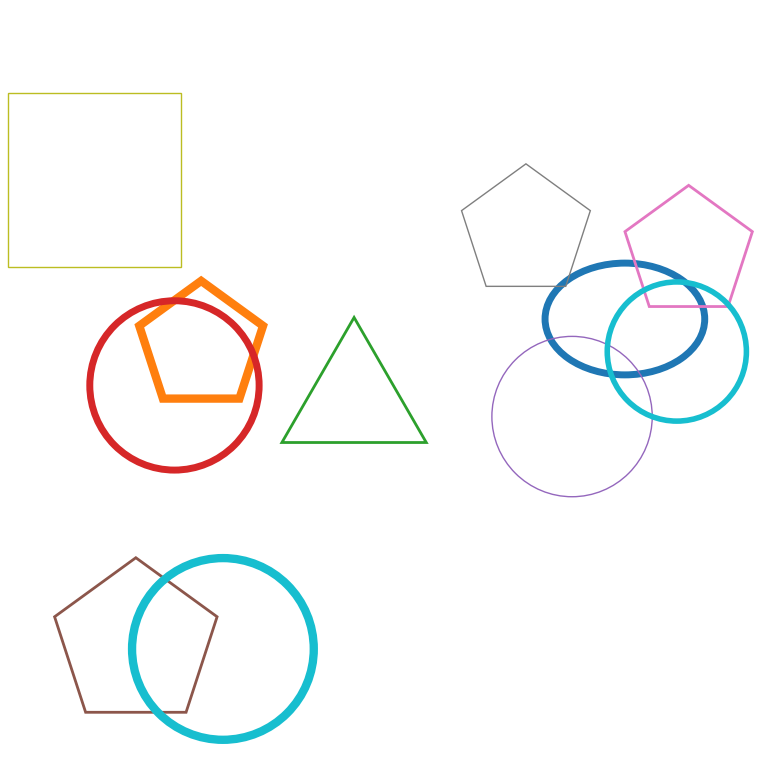[{"shape": "oval", "thickness": 2.5, "radius": 0.52, "center": [0.812, 0.586]}, {"shape": "pentagon", "thickness": 3, "radius": 0.42, "center": [0.261, 0.551]}, {"shape": "triangle", "thickness": 1, "radius": 0.54, "center": [0.46, 0.479]}, {"shape": "circle", "thickness": 2.5, "radius": 0.55, "center": [0.227, 0.499]}, {"shape": "circle", "thickness": 0.5, "radius": 0.52, "center": [0.743, 0.459]}, {"shape": "pentagon", "thickness": 1, "radius": 0.55, "center": [0.176, 0.165]}, {"shape": "pentagon", "thickness": 1, "radius": 0.43, "center": [0.894, 0.672]}, {"shape": "pentagon", "thickness": 0.5, "radius": 0.44, "center": [0.683, 0.699]}, {"shape": "square", "thickness": 0.5, "radius": 0.56, "center": [0.123, 0.766]}, {"shape": "circle", "thickness": 2, "radius": 0.45, "center": [0.879, 0.543]}, {"shape": "circle", "thickness": 3, "radius": 0.59, "center": [0.29, 0.157]}]